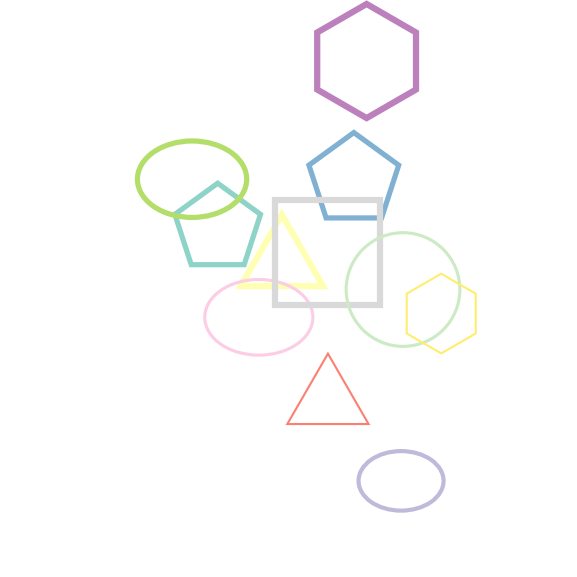[{"shape": "pentagon", "thickness": 2.5, "radius": 0.39, "center": [0.377, 0.604]}, {"shape": "triangle", "thickness": 3, "radius": 0.41, "center": [0.488, 0.545]}, {"shape": "oval", "thickness": 2, "radius": 0.37, "center": [0.694, 0.166]}, {"shape": "triangle", "thickness": 1, "radius": 0.41, "center": [0.568, 0.306]}, {"shape": "pentagon", "thickness": 2.5, "radius": 0.41, "center": [0.613, 0.688]}, {"shape": "oval", "thickness": 2.5, "radius": 0.47, "center": [0.333, 0.689]}, {"shape": "oval", "thickness": 1.5, "radius": 0.47, "center": [0.448, 0.45]}, {"shape": "square", "thickness": 3, "radius": 0.45, "center": [0.567, 0.563]}, {"shape": "hexagon", "thickness": 3, "radius": 0.49, "center": [0.635, 0.893]}, {"shape": "circle", "thickness": 1.5, "radius": 0.49, "center": [0.698, 0.498]}, {"shape": "hexagon", "thickness": 1, "radius": 0.34, "center": [0.764, 0.456]}]